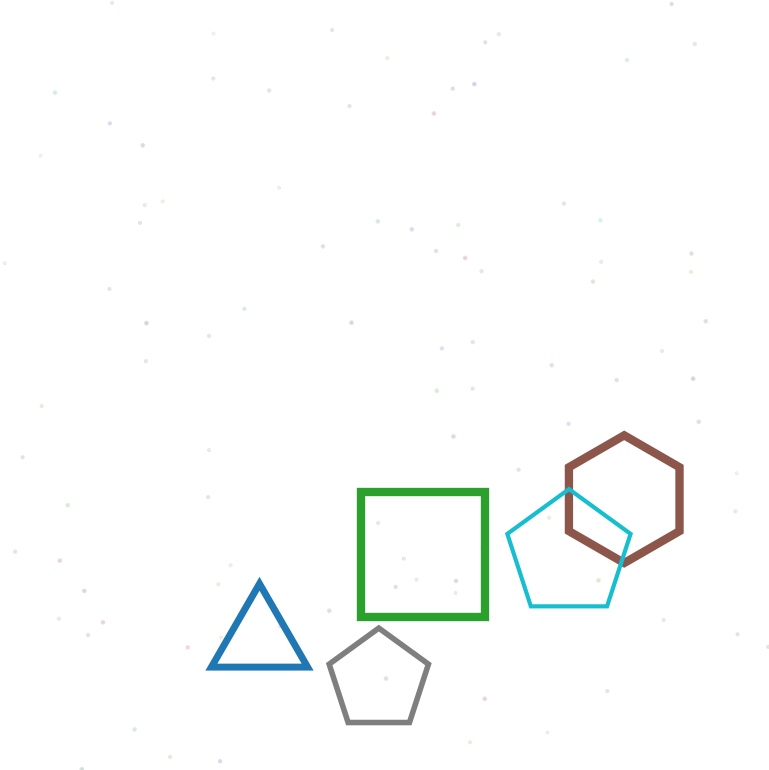[{"shape": "triangle", "thickness": 2.5, "radius": 0.36, "center": [0.337, 0.17]}, {"shape": "square", "thickness": 3, "radius": 0.4, "center": [0.55, 0.28]}, {"shape": "hexagon", "thickness": 3, "radius": 0.41, "center": [0.811, 0.352]}, {"shape": "pentagon", "thickness": 2, "radius": 0.34, "center": [0.492, 0.117]}, {"shape": "pentagon", "thickness": 1.5, "radius": 0.42, "center": [0.739, 0.281]}]